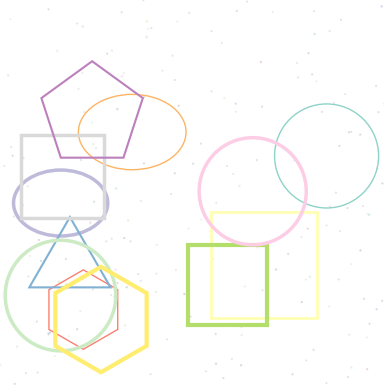[{"shape": "circle", "thickness": 1, "radius": 0.68, "center": [0.848, 0.595]}, {"shape": "square", "thickness": 2, "radius": 0.69, "center": [0.685, 0.311]}, {"shape": "oval", "thickness": 2.5, "radius": 0.61, "center": [0.158, 0.473]}, {"shape": "hexagon", "thickness": 1, "radius": 0.52, "center": [0.216, 0.196]}, {"shape": "triangle", "thickness": 1.5, "radius": 0.61, "center": [0.182, 0.314]}, {"shape": "oval", "thickness": 1, "radius": 0.7, "center": [0.343, 0.657]}, {"shape": "square", "thickness": 3, "radius": 0.52, "center": [0.591, 0.26]}, {"shape": "circle", "thickness": 2.5, "radius": 0.7, "center": [0.656, 0.503]}, {"shape": "square", "thickness": 2.5, "radius": 0.54, "center": [0.162, 0.541]}, {"shape": "pentagon", "thickness": 1.5, "radius": 0.69, "center": [0.239, 0.702]}, {"shape": "circle", "thickness": 2.5, "radius": 0.72, "center": [0.157, 0.232]}, {"shape": "hexagon", "thickness": 3, "radius": 0.68, "center": [0.262, 0.17]}]